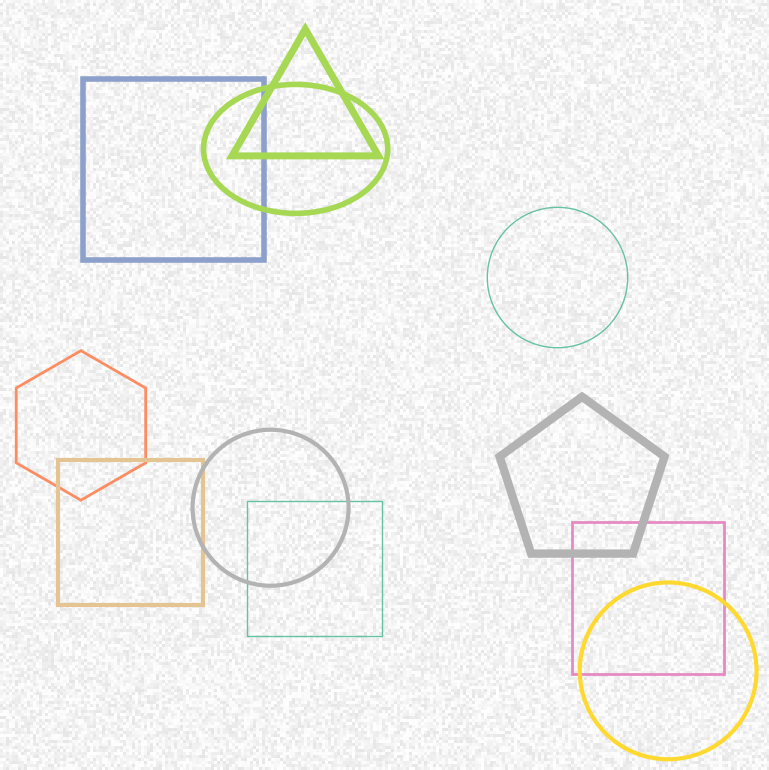[{"shape": "circle", "thickness": 0.5, "radius": 0.46, "center": [0.724, 0.64]}, {"shape": "square", "thickness": 0.5, "radius": 0.44, "center": [0.408, 0.262]}, {"shape": "hexagon", "thickness": 1, "radius": 0.49, "center": [0.105, 0.447]}, {"shape": "square", "thickness": 2, "radius": 0.59, "center": [0.225, 0.78]}, {"shape": "square", "thickness": 1, "radius": 0.49, "center": [0.842, 0.223]}, {"shape": "oval", "thickness": 2, "radius": 0.6, "center": [0.384, 0.807]}, {"shape": "triangle", "thickness": 2.5, "radius": 0.55, "center": [0.396, 0.852]}, {"shape": "circle", "thickness": 1.5, "radius": 0.57, "center": [0.868, 0.129]}, {"shape": "square", "thickness": 1.5, "radius": 0.47, "center": [0.169, 0.308]}, {"shape": "pentagon", "thickness": 3, "radius": 0.56, "center": [0.756, 0.372]}, {"shape": "circle", "thickness": 1.5, "radius": 0.51, "center": [0.351, 0.341]}]